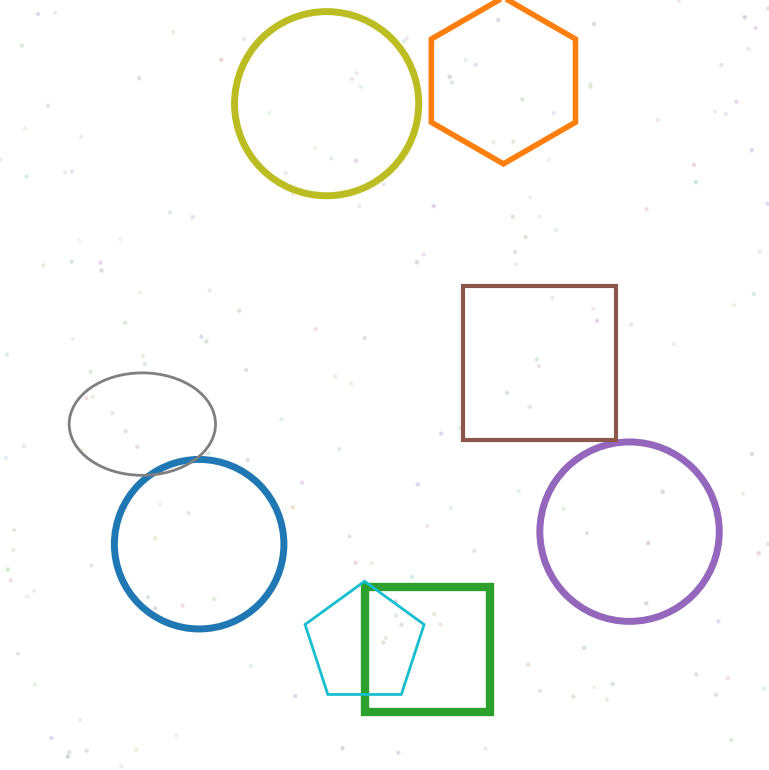[{"shape": "circle", "thickness": 2.5, "radius": 0.55, "center": [0.259, 0.293]}, {"shape": "hexagon", "thickness": 2, "radius": 0.54, "center": [0.654, 0.895]}, {"shape": "square", "thickness": 3, "radius": 0.41, "center": [0.555, 0.157]}, {"shape": "circle", "thickness": 2.5, "radius": 0.58, "center": [0.818, 0.31]}, {"shape": "square", "thickness": 1.5, "radius": 0.5, "center": [0.7, 0.529]}, {"shape": "oval", "thickness": 1, "radius": 0.48, "center": [0.185, 0.449]}, {"shape": "circle", "thickness": 2.5, "radius": 0.6, "center": [0.424, 0.865]}, {"shape": "pentagon", "thickness": 1, "radius": 0.41, "center": [0.473, 0.164]}]